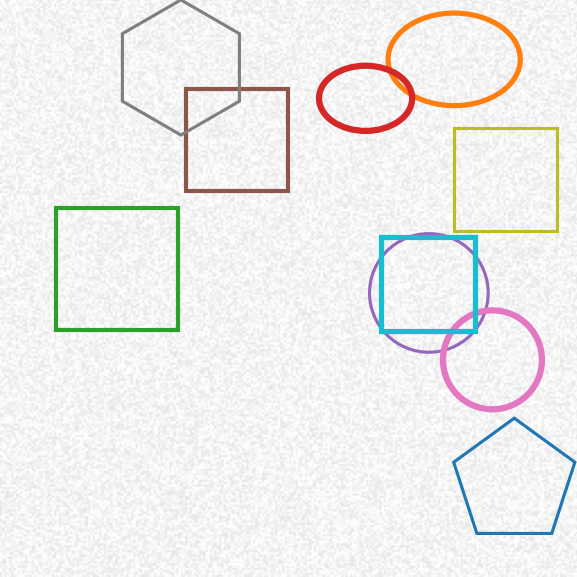[{"shape": "pentagon", "thickness": 1.5, "radius": 0.55, "center": [0.891, 0.165]}, {"shape": "oval", "thickness": 2.5, "radius": 0.57, "center": [0.786, 0.896]}, {"shape": "square", "thickness": 2, "radius": 0.53, "center": [0.202, 0.533]}, {"shape": "oval", "thickness": 3, "radius": 0.4, "center": [0.633, 0.829]}, {"shape": "circle", "thickness": 1.5, "radius": 0.51, "center": [0.743, 0.492]}, {"shape": "square", "thickness": 2, "radius": 0.44, "center": [0.41, 0.757]}, {"shape": "circle", "thickness": 3, "radius": 0.43, "center": [0.853, 0.376]}, {"shape": "hexagon", "thickness": 1.5, "radius": 0.58, "center": [0.313, 0.882]}, {"shape": "square", "thickness": 1.5, "radius": 0.45, "center": [0.875, 0.689]}, {"shape": "square", "thickness": 2.5, "radius": 0.41, "center": [0.74, 0.507]}]